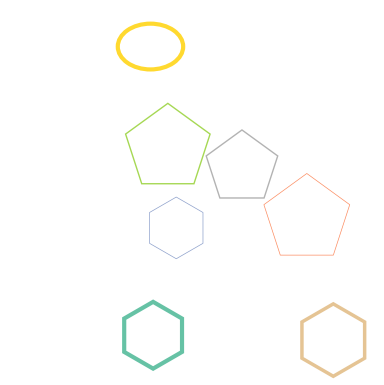[{"shape": "hexagon", "thickness": 3, "radius": 0.43, "center": [0.398, 0.129]}, {"shape": "pentagon", "thickness": 0.5, "radius": 0.59, "center": [0.797, 0.432]}, {"shape": "hexagon", "thickness": 0.5, "radius": 0.4, "center": [0.458, 0.408]}, {"shape": "pentagon", "thickness": 1, "radius": 0.58, "center": [0.436, 0.616]}, {"shape": "oval", "thickness": 3, "radius": 0.42, "center": [0.391, 0.879]}, {"shape": "hexagon", "thickness": 2.5, "radius": 0.47, "center": [0.866, 0.117]}, {"shape": "pentagon", "thickness": 1, "radius": 0.49, "center": [0.628, 0.565]}]